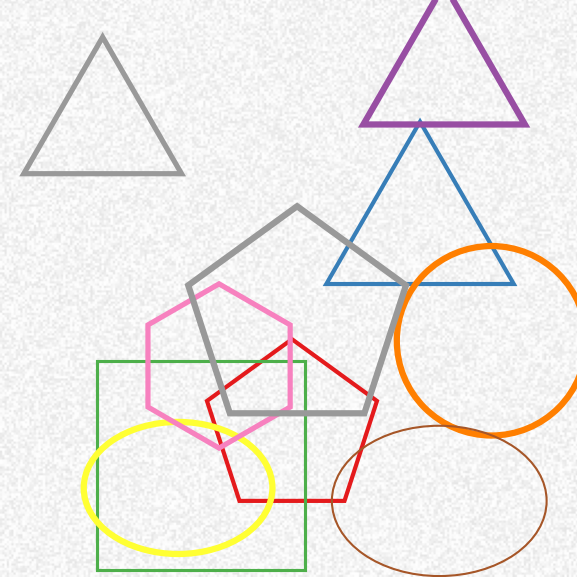[{"shape": "pentagon", "thickness": 2, "radius": 0.77, "center": [0.506, 0.257]}, {"shape": "triangle", "thickness": 2, "radius": 0.94, "center": [0.727, 0.601]}, {"shape": "square", "thickness": 1.5, "radius": 0.9, "center": [0.349, 0.193]}, {"shape": "triangle", "thickness": 3, "radius": 0.81, "center": [0.769, 0.864]}, {"shape": "circle", "thickness": 3, "radius": 0.82, "center": [0.851, 0.409]}, {"shape": "oval", "thickness": 3, "radius": 0.82, "center": [0.308, 0.154]}, {"shape": "oval", "thickness": 1, "radius": 0.93, "center": [0.761, 0.132]}, {"shape": "hexagon", "thickness": 2.5, "radius": 0.71, "center": [0.379, 0.365]}, {"shape": "pentagon", "thickness": 3, "radius": 0.99, "center": [0.514, 0.444]}, {"shape": "triangle", "thickness": 2.5, "radius": 0.79, "center": [0.178, 0.777]}]